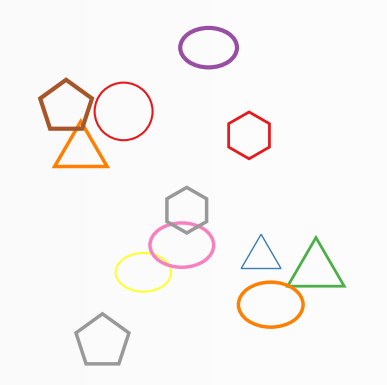[{"shape": "hexagon", "thickness": 2, "radius": 0.3, "center": [0.643, 0.648]}, {"shape": "circle", "thickness": 1.5, "radius": 0.37, "center": [0.319, 0.711]}, {"shape": "triangle", "thickness": 1, "radius": 0.3, "center": [0.674, 0.332]}, {"shape": "triangle", "thickness": 2, "radius": 0.42, "center": [0.815, 0.299]}, {"shape": "oval", "thickness": 3, "radius": 0.37, "center": [0.538, 0.876]}, {"shape": "oval", "thickness": 2.5, "radius": 0.42, "center": [0.699, 0.209]}, {"shape": "triangle", "thickness": 2.5, "radius": 0.39, "center": [0.209, 0.607]}, {"shape": "oval", "thickness": 1.5, "radius": 0.36, "center": [0.37, 0.293]}, {"shape": "pentagon", "thickness": 3, "radius": 0.35, "center": [0.171, 0.723]}, {"shape": "oval", "thickness": 2.5, "radius": 0.41, "center": [0.469, 0.363]}, {"shape": "pentagon", "thickness": 2.5, "radius": 0.36, "center": [0.264, 0.113]}, {"shape": "hexagon", "thickness": 2.5, "radius": 0.3, "center": [0.482, 0.454]}]